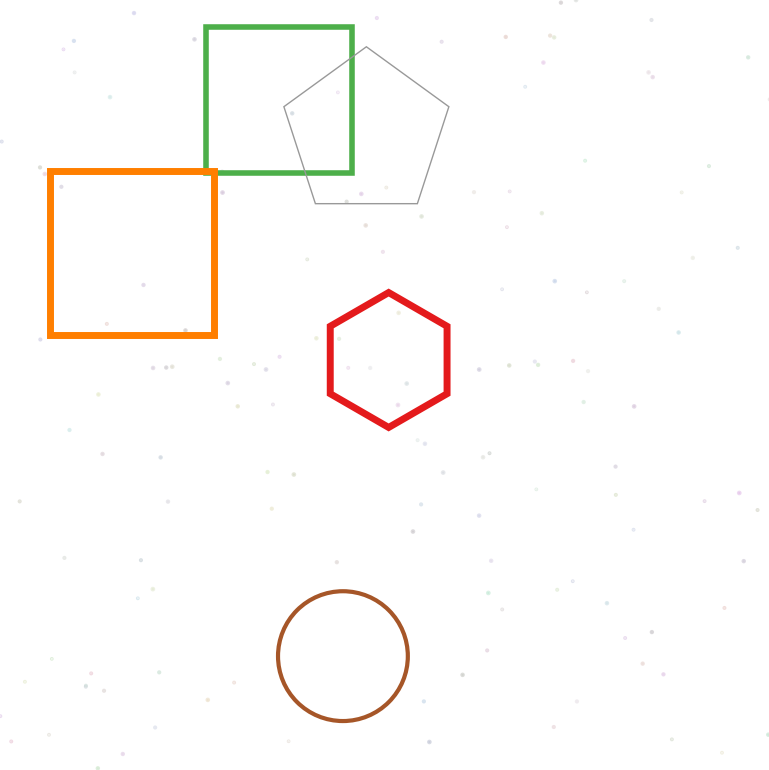[{"shape": "hexagon", "thickness": 2.5, "radius": 0.44, "center": [0.505, 0.532]}, {"shape": "square", "thickness": 2, "radius": 0.47, "center": [0.363, 0.87]}, {"shape": "square", "thickness": 2.5, "radius": 0.53, "center": [0.172, 0.672]}, {"shape": "circle", "thickness": 1.5, "radius": 0.42, "center": [0.445, 0.148]}, {"shape": "pentagon", "thickness": 0.5, "radius": 0.56, "center": [0.476, 0.827]}]